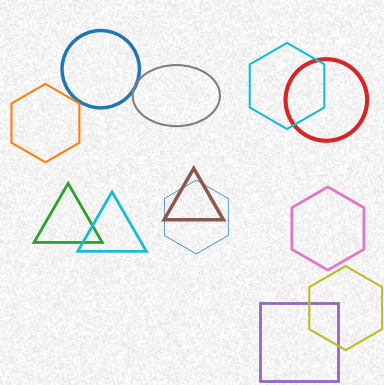[{"shape": "hexagon", "thickness": 0.5, "radius": 0.48, "center": [0.51, 0.436]}, {"shape": "circle", "thickness": 2.5, "radius": 0.5, "center": [0.262, 0.82]}, {"shape": "hexagon", "thickness": 1.5, "radius": 0.51, "center": [0.118, 0.68]}, {"shape": "triangle", "thickness": 2, "radius": 0.51, "center": [0.177, 0.421]}, {"shape": "circle", "thickness": 3, "radius": 0.53, "center": [0.848, 0.74]}, {"shape": "square", "thickness": 2, "radius": 0.5, "center": [0.777, 0.112]}, {"shape": "triangle", "thickness": 2.5, "radius": 0.45, "center": [0.503, 0.474]}, {"shape": "hexagon", "thickness": 2, "radius": 0.54, "center": [0.852, 0.407]}, {"shape": "oval", "thickness": 1.5, "radius": 0.57, "center": [0.458, 0.752]}, {"shape": "hexagon", "thickness": 1.5, "radius": 0.55, "center": [0.898, 0.2]}, {"shape": "triangle", "thickness": 2, "radius": 0.51, "center": [0.291, 0.399]}, {"shape": "hexagon", "thickness": 1.5, "radius": 0.56, "center": [0.746, 0.777]}]